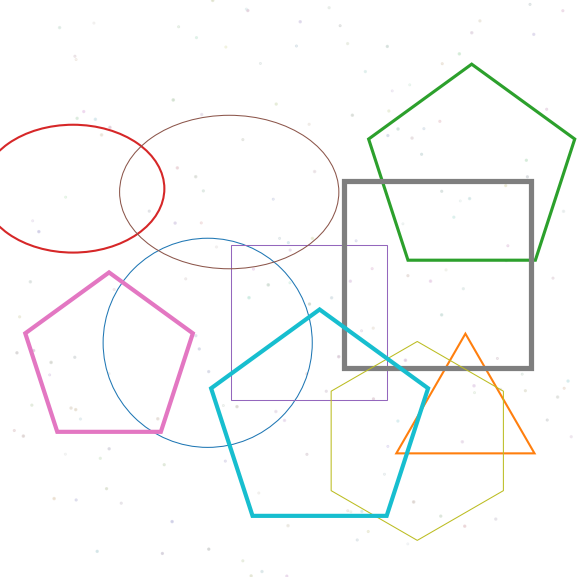[{"shape": "circle", "thickness": 0.5, "radius": 0.91, "center": [0.36, 0.406]}, {"shape": "triangle", "thickness": 1, "radius": 0.69, "center": [0.806, 0.283]}, {"shape": "pentagon", "thickness": 1.5, "radius": 0.94, "center": [0.817, 0.7]}, {"shape": "oval", "thickness": 1, "radius": 0.79, "center": [0.126, 0.672]}, {"shape": "square", "thickness": 0.5, "radius": 0.67, "center": [0.535, 0.441]}, {"shape": "oval", "thickness": 0.5, "radius": 0.95, "center": [0.397, 0.667]}, {"shape": "pentagon", "thickness": 2, "radius": 0.76, "center": [0.189, 0.375]}, {"shape": "square", "thickness": 2.5, "radius": 0.81, "center": [0.758, 0.525]}, {"shape": "hexagon", "thickness": 0.5, "radius": 0.86, "center": [0.723, 0.236]}, {"shape": "pentagon", "thickness": 2, "radius": 0.99, "center": [0.553, 0.266]}]